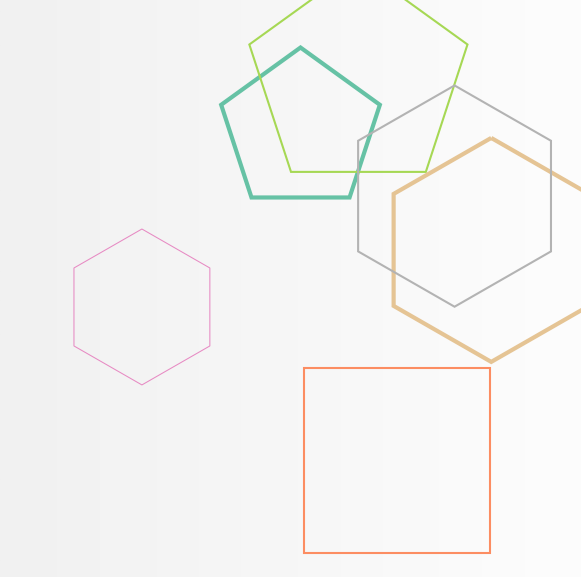[{"shape": "pentagon", "thickness": 2, "radius": 0.72, "center": [0.517, 0.773]}, {"shape": "square", "thickness": 1, "radius": 0.8, "center": [0.683, 0.202]}, {"shape": "hexagon", "thickness": 0.5, "radius": 0.67, "center": [0.244, 0.468]}, {"shape": "pentagon", "thickness": 1, "radius": 0.99, "center": [0.617, 0.861]}, {"shape": "hexagon", "thickness": 2, "radius": 0.97, "center": [0.845, 0.566]}, {"shape": "hexagon", "thickness": 1, "radius": 0.96, "center": [0.782, 0.66]}]